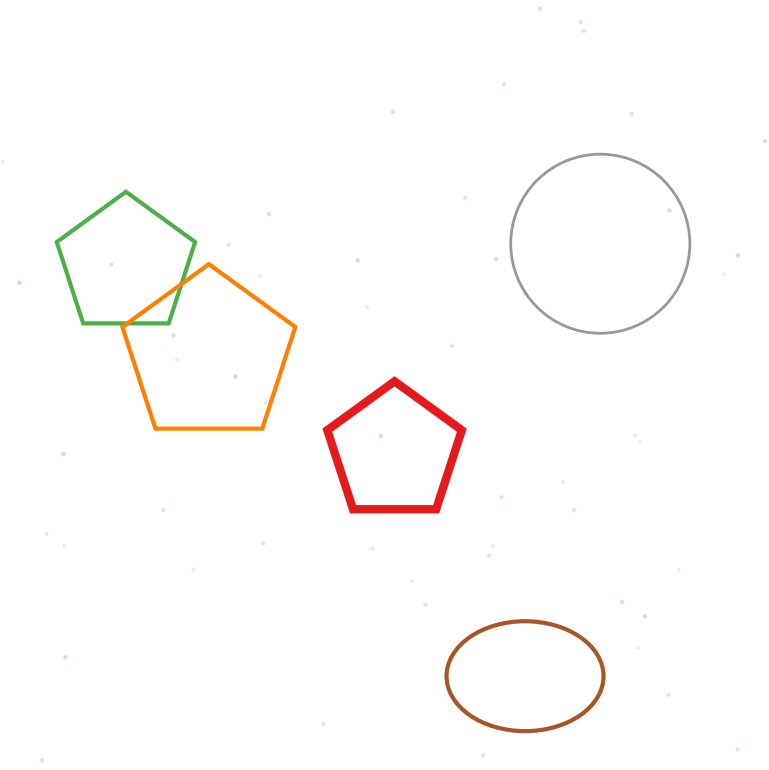[{"shape": "pentagon", "thickness": 3, "radius": 0.46, "center": [0.512, 0.413]}, {"shape": "pentagon", "thickness": 1.5, "radius": 0.47, "center": [0.164, 0.656]}, {"shape": "pentagon", "thickness": 1.5, "radius": 0.59, "center": [0.271, 0.539]}, {"shape": "oval", "thickness": 1.5, "radius": 0.51, "center": [0.682, 0.122]}, {"shape": "circle", "thickness": 1, "radius": 0.58, "center": [0.78, 0.683]}]